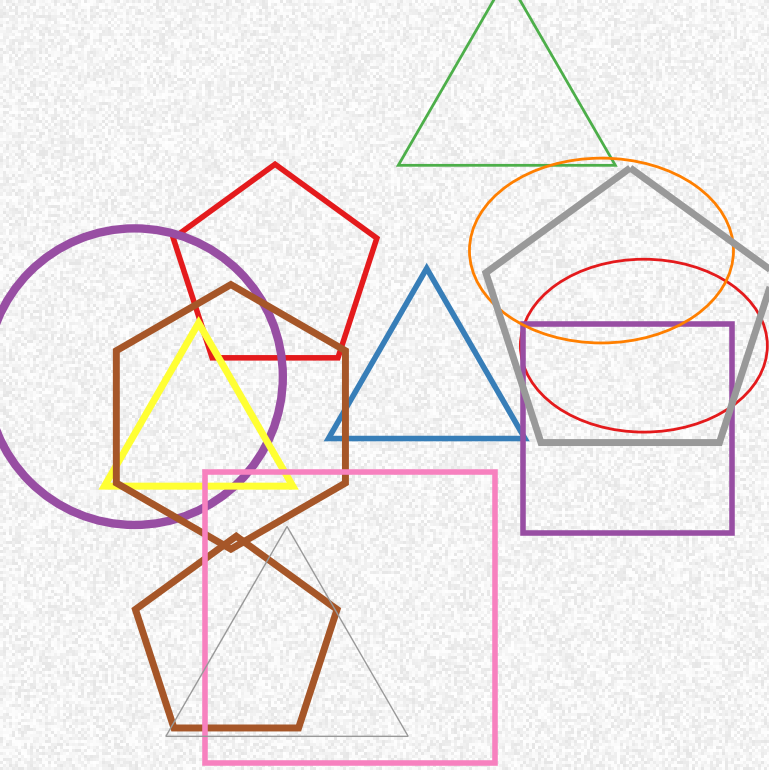[{"shape": "oval", "thickness": 1, "radius": 0.8, "center": [0.836, 0.551]}, {"shape": "pentagon", "thickness": 2, "radius": 0.69, "center": [0.357, 0.648]}, {"shape": "triangle", "thickness": 2, "radius": 0.74, "center": [0.554, 0.504]}, {"shape": "triangle", "thickness": 1, "radius": 0.81, "center": [0.658, 0.867]}, {"shape": "circle", "thickness": 3, "radius": 0.96, "center": [0.175, 0.511]}, {"shape": "square", "thickness": 2, "radius": 0.68, "center": [0.815, 0.443]}, {"shape": "oval", "thickness": 1, "radius": 0.86, "center": [0.781, 0.675]}, {"shape": "triangle", "thickness": 2.5, "radius": 0.71, "center": [0.258, 0.439]}, {"shape": "hexagon", "thickness": 2.5, "radius": 0.86, "center": [0.3, 0.459]}, {"shape": "pentagon", "thickness": 2.5, "radius": 0.69, "center": [0.307, 0.166]}, {"shape": "square", "thickness": 2, "radius": 0.94, "center": [0.454, 0.198]}, {"shape": "pentagon", "thickness": 2.5, "radius": 0.99, "center": [0.818, 0.585]}, {"shape": "triangle", "thickness": 0.5, "radius": 0.91, "center": [0.373, 0.135]}]